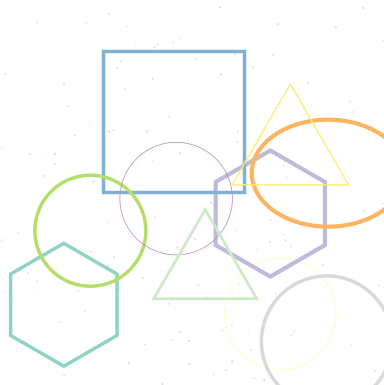[{"shape": "hexagon", "thickness": 2.5, "radius": 0.8, "center": [0.166, 0.208]}, {"shape": "circle", "thickness": 0.5, "radius": 0.72, "center": [0.728, 0.184]}, {"shape": "hexagon", "thickness": 3, "radius": 0.82, "center": [0.702, 0.445]}, {"shape": "square", "thickness": 2.5, "radius": 0.92, "center": [0.451, 0.684]}, {"shape": "oval", "thickness": 3, "radius": 0.99, "center": [0.852, 0.55]}, {"shape": "circle", "thickness": 2.5, "radius": 0.72, "center": [0.235, 0.401]}, {"shape": "circle", "thickness": 2.5, "radius": 0.85, "center": [0.849, 0.113]}, {"shape": "circle", "thickness": 0.5, "radius": 0.73, "center": [0.458, 0.484]}, {"shape": "triangle", "thickness": 2, "radius": 0.77, "center": [0.533, 0.301]}, {"shape": "triangle", "thickness": 1, "radius": 0.87, "center": [0.754, 0.607]}]